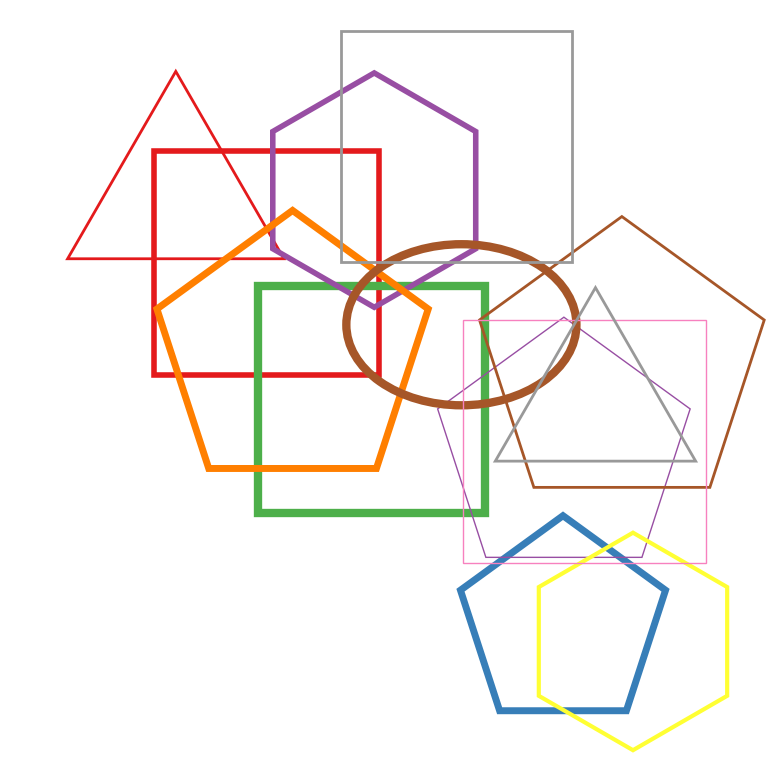[{"shape": "square", "thickness": 2, "radius": 0.73, "center": [0.346, 0.658]}, {"shape": "triangle", "thickness": 1, "radius": 0.81, "center": [0.228, 0.745]}, {"shape": "pentagon", "thickness": 2.5, "radius": 0.7, "center": [0.731, 0.19]}, {"shape": "square", "thickness": 3, "radius": 0.74, "center": [0.482, 0.481]}, {"shape": "hexagon", "thickness": 2, "radius": 0.76, "center": [0.486, 0.753]}, {"shape": "pentagon", "thickness": 0.5, "radius": 0.86, "center": [0.732, 0.416]}, {"shape": "pentagon", "thickness": 2.5, "radius": 0.93, "center": [0.38, 0.541]}, {"shape": "hexagon", "thickness": 1.5, "radius": 0.71, "center": [0.822, 0.167]}, {"shape": "oval", "thickness": 3, "radius": 0.75, "center": [0.599, 0.578]}, {"shape": "pentagon", "thickness": 1, "radius": 0.97, "center": [0.808, 0.524]}, {"shape": "square", "thickness": 0.5, "radius": 0.79, "center": [0.759, 0.427]}, {"shape": "square", "thickness": 1, "radius": 0.75, "center": [0.593, 0.81]}, {"shape": "triangle", "thickness": 1, "radius": 0.75, "center": [0.773, 0.476]}]